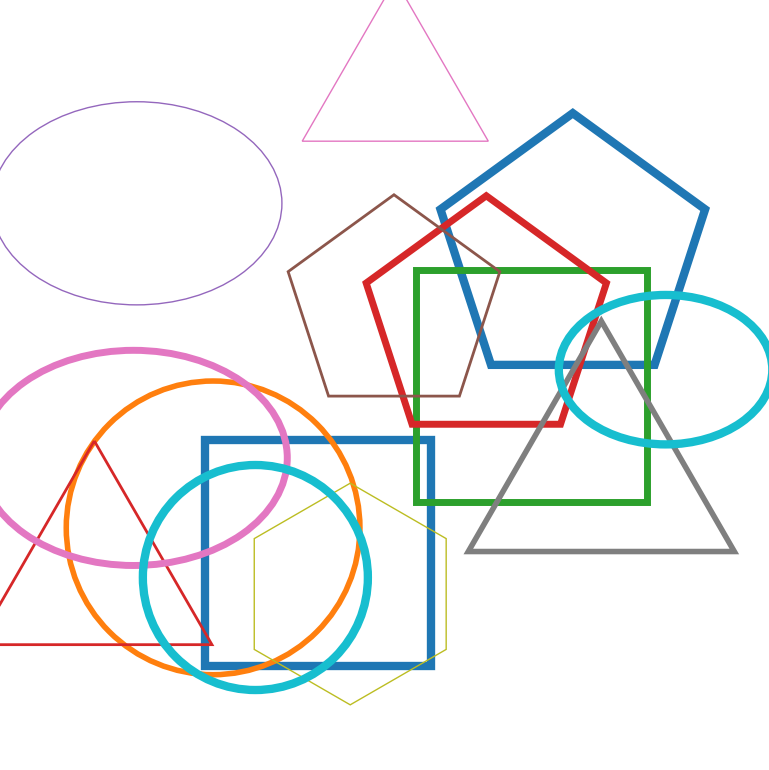[{"shape": "square", "thickness": 3, "radius": 0.74, "center": [0.413, 0.282]}, {"shape": "pentagon", "thickness": 3, "radius": 0.9, "center": [0.744, 0.672]}, {"shape": "circle", "thickness": 2, "radius": 0.95, "center": [0.277, 0.314]}, {"shape": "square", "thickness": 2.5, "radius": 0.75, "center": [0.69, 0.499]}, {"shape": "triangle", "thickness": 1, "radius": 0.88, "center": [0.122, 0.251]}, {"shape": "pentagon", "thickness": 2.5, "radius": 0.82, "center": [0.632, 0.582]}, {"shape": "oval", "thickness": 0.5, "radius": 0.94, "center": [0.178, 0.736]}, {"shape": "pentagon", "thickness": 1, "radius": 0.72, "center": [0.512, 0.603]}, {"shape": "triangle", "thickness": 0.5, "radius": 0.7, "center": [0.513, 0.886]}, {"shape": "oval", "thickness": 2.5, "radius": 1.0, "center": [0.173, 0.405]}, {"shape": "triangle", "thickness": 2, "radius": 1.0, "center": [0.781, 0.383]}, {"shape": "hexagon", "thickness": 0.5, "radius": 0.72, "center": [0.455, 0.229]}, {"shape": "circle", "thickness": 3, "radius": 0.73, "center": [0.332, 0.25]}, {"shape": "oval", "thickness": 3, "radius": 0.69, "center": [0.864, 0.52]}]